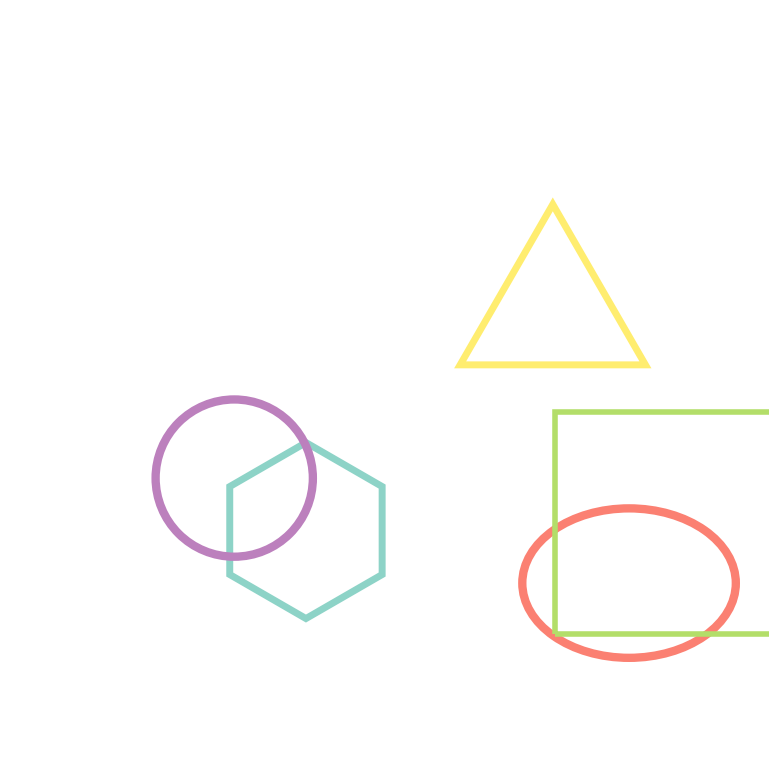[{"shape": "hexagon", "thickness": 2.5, "radius": 0.57, "center": [0.397, 0.311]}, {"shape": "oval", "thickness": 3, "radius": 0.69, "center": [0.817, 0.243]}, {"shape": "square", "thickness": 2, "radius": 0.72, "center": [0.865, 0.321]}, {"shape": "circle", "thickness": 3, "radius": 0.51, "center": [0.304, 0.379]}, {"shape": "triangle", "thickness": 2.5, "radius": 0.69, "center": [0.718, 0.596]}]